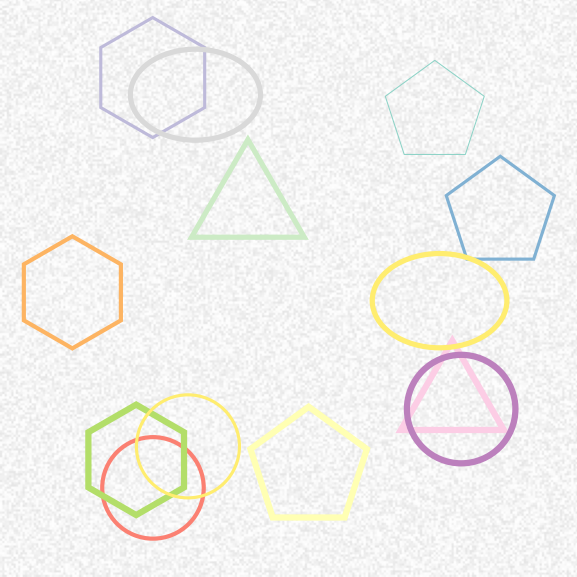[{"shape": "pentagon", "thickness": 0.5, "radius": 0.45, "center": [0.753, 0.805]}, {"shape": "pentagon", "thickness": 3, "radius": 0.53, "center": [0.534, 0.189]}, {"shape": "hexagon", "thickness": 1.5, "radius": 0.52, "center": [0.264, 0.865]}, {"shape": "circle", "thickness": 2, "radius": 0.44, "center": [0.265, 0.154]}, {"shape": "pentagon", "thickness": 1.5, "radius": 0.49, "center": [0.866, 0.63]}, {"shape": "hexagon", "thickness": 2, "radius": 0.49, "center": [0.125, 0.493]}, {"shape": "hexagon", "thickness": 3, "radius": 0.48, "center": [0.236, 0.203]}, {"shape": "triangle", "thickness": 3, "radius": 0.51, "center": [0.783, 0.306]}, {"shape": "oval", "thickness": 2.5, "radius": 0.56, "center": [0.338, 0.835]}, {"shape": "circle", "thickness": 3, "radius": 0.47, "center": [0.799, 0.291]}, {"shape": "triangle", "thickness": 2.5, "radius": 0.56, "center": [0.429, 0.645]}, {"shape": "oval", "thickness": 2.5, "radius": 0.58, "center": [0.761, 0.479]}, {"shape": "circle", "thickness": 1.5, "radius": 0.45, "center": [0.325, 0.226]}]